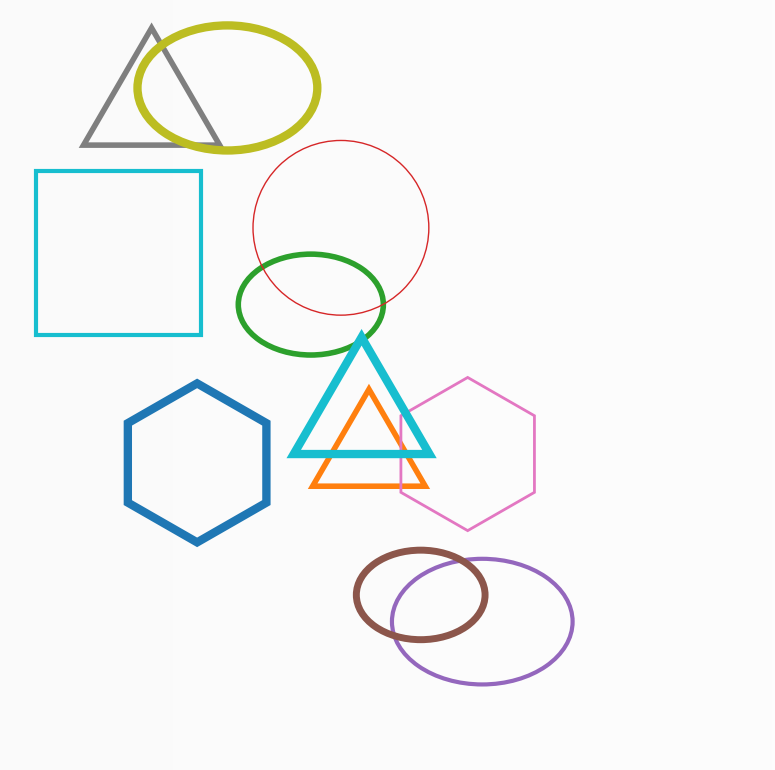[{"shape": "hexagon", "thickness": 3, "radius": 0.52, "center": [0.254, 0.399]}, {"shape": "triangle", "thickness": 2, "radius": 0.42, "center": [0.476, 0.411]}, {"shape": "oval", "thickness": 2, "radius": 0.47, "center": [0.401, 0.604]}, {"shape": "circle", "thickness": 0.5, "radius": 0.57, "center": [0.44, 0.704]}, {"shape": "oval", "thickness": 1.5, "radius": 0.58, "center": [0.622, 0.193]}, {"shape": "oval", "thickness": 2.5, "radius": 0.42, "center": [0.543, 0.227]}, {"shape": "hexagon", "thickness": 1, "radius": 0.5, "center": [0.603, 0.41]}, {"shape": "triangle", "thickness": 2, "radius": 0.51, "center": [0.196, 0.862]}, {"shape": "oval", "thickness": 3, "radius": 0.58, "center": [0.293, 0.886]}, {"shape": "triangle", "thickness": 3, "radius": 0.51, "center": [0.467, 0.461]}, {"shape": "square", "thickness": 1.5, "radius": 0.53, "center": [0.152, 0.671]}]